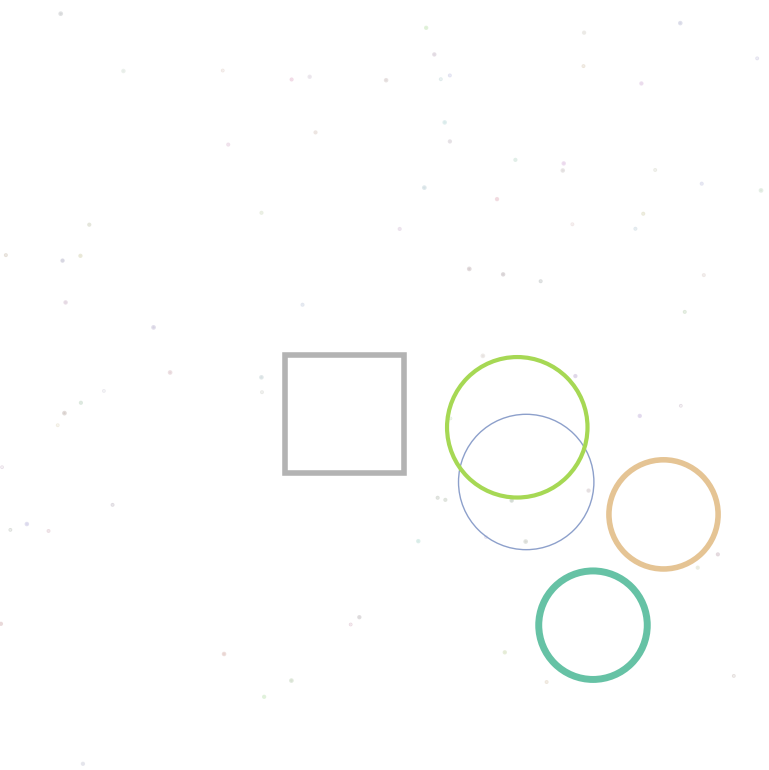[{"shape": "circle", "thickness": 2.5, "radius": 0.35, "center": [0.77, 0.188]}, {"shape": "circle", "thickness": 0.5, "radius": 0.44, "center": [0.683, 0.374]}, {"shape": "circle", "thickness": 1.5, "radius": 0.46, "center": [0.672, 0.445]}, {"shape": "circle", "thickness": 2, "radius": 0.35, "center": [0.862, 0.332]}, {"shape": "square", "thickness": 2, "radius": 0.39, "center": [0.448, 0.462]}]